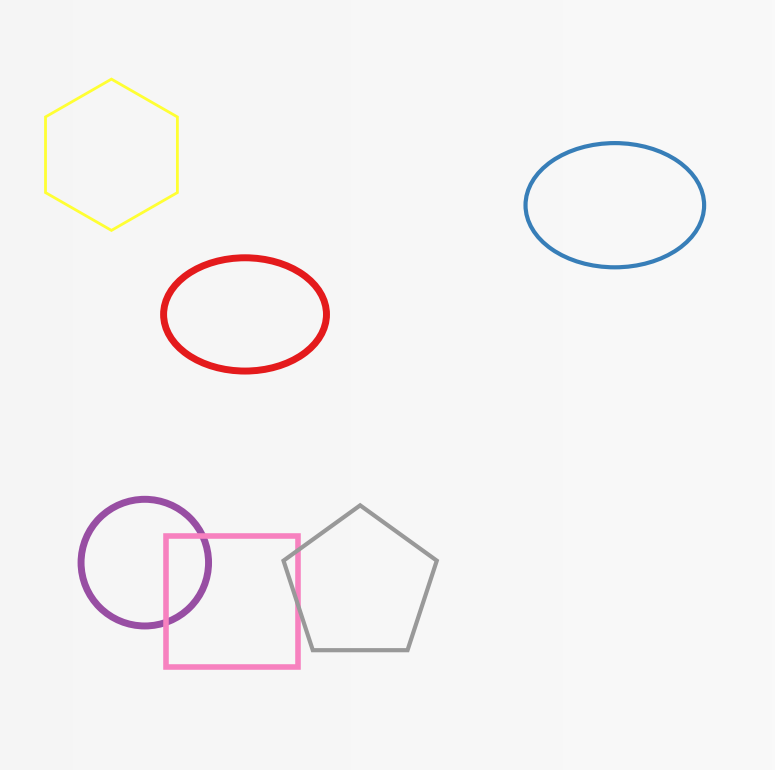[{"shape": "oval", "thickness": 2.5, "radius": 0.53, "center": [0.316, 0.592]}, {"shape": "oval", "thickness": 1.5, "radius": 0.58, "center": [0.793, 0.733]}, {"shape": "circle", "thickness": 2.5, "radius": 0.41, "center": [0.187, 0.269]}, {"shape": "hexagon", "thickness": 1, "radius": 0.49, "center": [0.144, 0.799]}, {"shape": "square", "thickness": 2, "radius": 0.43, "center": [0.3, 0.219]}, {"shape": "pentagon", "thickness": 1.5, "radius": 0.52, "center": [0.465, 0.24]}]